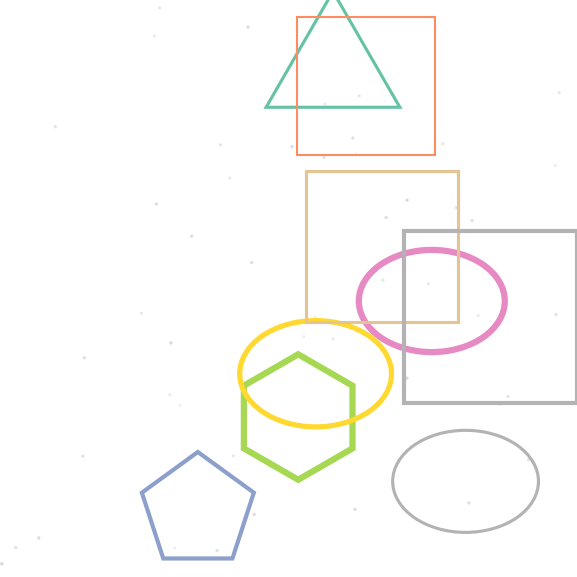[{"shape": "triangle", "thickness": 1.5, "radius": 0.67, "center": [0.577, 0.88]}, {"shape": "square", "thickness": 1, "radius": 0.6, "center": [0.633, 0.85]}, {"shape": "pentagon", "thickness": 2, "radius": 0.51, "center": [0.343, 0.115]}, {"shape": "oval", "thickness": 3, "radius": 0.63, "center": [0.748, 0.478]}, {"shape": "hexagon", "thickness": 3, "radius": 0.54, "center": [0.516, 0.277]}, {"shape": "oval", "thickness": 2.5, "radius": 0.66, "center": [0.547, 0.352]}, {"shape": "square", "thickness": 1.5, "radius": 0.66, "center": [0.662, 0.572]}, {"shape": "square", "thickness": 2, "radius": 0.75, "center": [0.849, 0.451]}, {"shape": "oval", "thickness": 1.5, "radius": 0.63, "center": [0.806, 0.166]}]